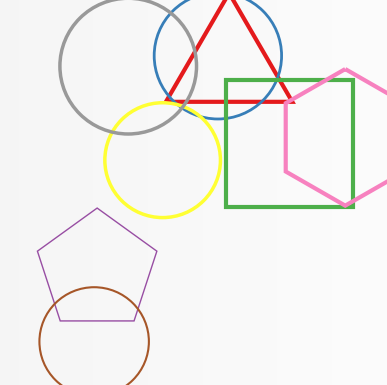[{"shape": "triangle", "thickness": 3, "radius": 0.94, "center": [0.591, 0.83]}, {"shape": "circle", "thickness": 2, "radius": 0.82, "center": [0.562, 0.855]}, {"shape": "square", "thickness": 3, "radius": 0.82, "center": [0.748, 0.627]}, {"shape": "pentagon", "thickness": 1, "radius": 0.81, "center": [0.251, 0.298]}, {"shape": "circle", "thickness": 2.5, "radius": 0.75, "center": [0.42, 0.584]}, {"shape": "circle", "thickness": 1.5, "radius": 0.71, "center": [0.243, 0.113]}, {"shape": "hexagon", "thickness": 3, "radius": 0.89, "center": [0.891, 0.643]}, {"shape": "circle", "thickness": 2.5, "radius": 0.88, "center": [0.331, 0.828]}]